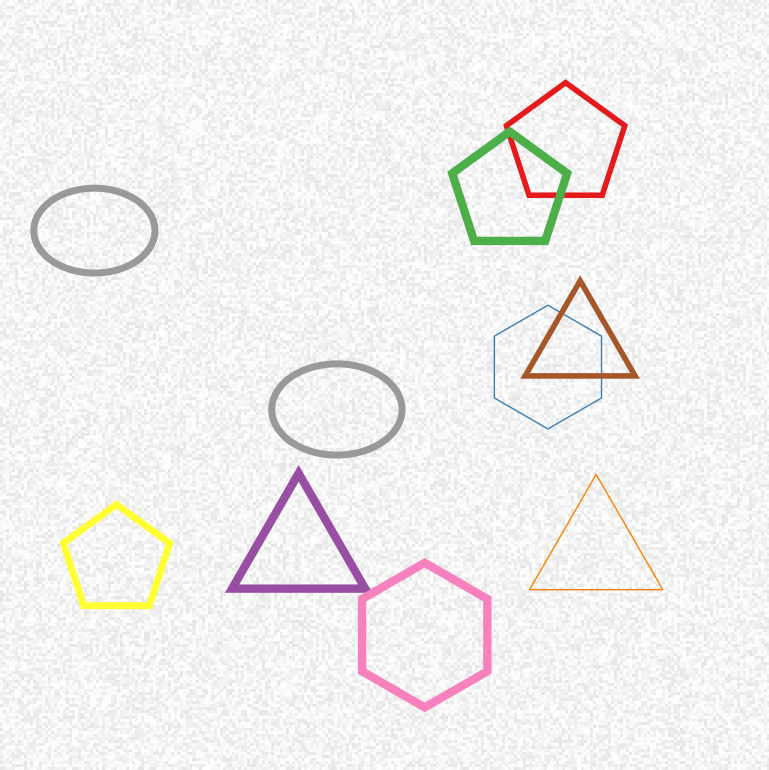[{"shape": "pentagon", "thickness": 2, "radius": 0.4, "center": [0.735, 0.812]}, {"shape": "hexagon", "thickness": 0.5, "radius": 0.4, "center": [0.712, 0.523]}, {"shape": "pentagon", "thickness": 3, "radius": 0.39, "center": [0.662, 0.751]}, {"shape": "triangle", "thickness": 3, "radius": 0.5, "center": [0.388, 0.285]}, {"shape": "triangle", "thickness": 0.5, "radius": 0.5, "center": [0.774, 0.284]}, {"shape": "pentagon", "thickness": 2.5, "radius": 0.36, "center": [0.151, 0.272]}, {"shape": "triangle", "thickness": 2, "radius": 0.41, "center": [0.753, 0.553]}, {"shape": "hexagon", "thickness": 3, "radius": 0.47, "center": [0.552, 0.175]}, {"shape": "oval", "thickness": 2.5, "radius": 0.42, "center": [0.438, 0.468]}, {"shape": "oval", "thickness": 2.5, "radius": 0.39, "center": [0.123, 0.7]}]